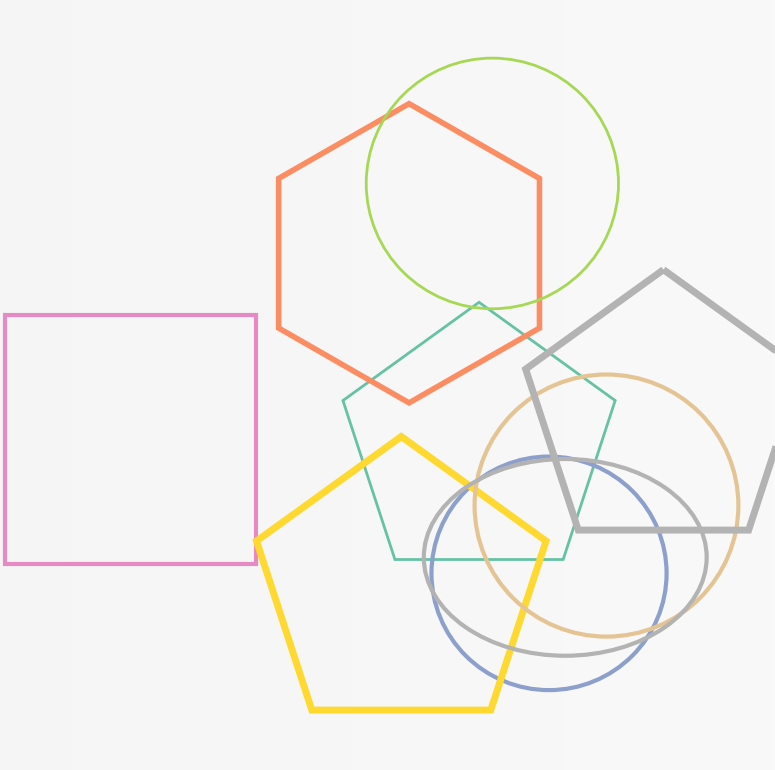[{"shape": "pentagon", "thickness": 1, "radius": 0.92, "center": [0.618, 0.423]}, {"shape": "hexagon", "thickness": 2, "radius": 0.97, "center": [0.528, 0.671]}, {"shape": "circle", "thickness": 1.5, "radius": 0.76, "center": [0.708, 0.255]}, {"shape": "square", "thickness": 1.5, "radius": 0.81, "center": [0.169, 0.43]}, {"shape": "circle", "thickness": 1, "radius": 0.81, "center": [0.635, 0.762]}, {"shape": "pentagon", "thickness": 2.5, "radius": 0.98, "center": [0.518, 0.237]}, {"shape": "circle", "thickness": 1.5, "radius": 0.85, "center": [0.783, 0.343]}, {"shape": "oval", "thickness": 1.5, "radius": 0.91, "center": [0.729, 0.276]}, {"shape": "pentagon", "thickness": 2.5, "radius": 0.93, "center": [0.856, 0.463]}]